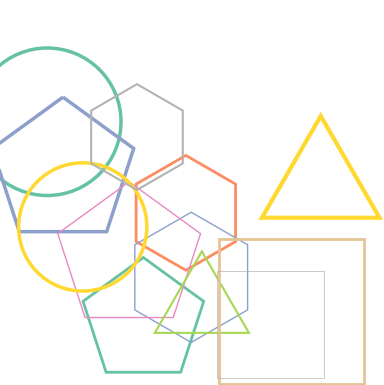[{"shape": "circle", "thickness": 2.5, "radius": 0.96, "center": [0.123, 0.684]}, {"shape": "pentagon", "thickness": 2, "radius": 0.82, "center": [0.372, 0.166]}, {"shape": "hexagon", "thickness": 2, "radius": 0.75, "center": [0.483, 0.447]}, {"shape": "hexagon", "thickness": 1, "radius": 0.85, "center": [0.497, 0.28]}, {"shape": "pentagon", "thickness": 2.5, "radius": 0.97, "center": [0.164, 0.555]}, {"shape": "pentagon", "thickness": 1, "radius": 0.97, "center": [0.335, 0.333]}, {"shape": "triangle", "thickness": 1.5, "radius": 0.71, "center": [0.524, 0.206]}, {"shape": "triangle", "thickness": 3, "radius": 0.88, "center": [0.833, 0.523]}, {"shape": "circle", "thickness": 2.5, "radius": 0.83, "center": [0.215, 0.411]}, {"shape": "square", "thickness": 2, "radius": 0.94, "center": [0.757, 0.192]}, {"shape": "hexagon", "thickness": 1.5, "radius": 0.69, "center": [0.356, 0.644]}, {"shape": "square", "thickness": 0.5, "radius": 0.7, "center": [0.702, 0.158]}]